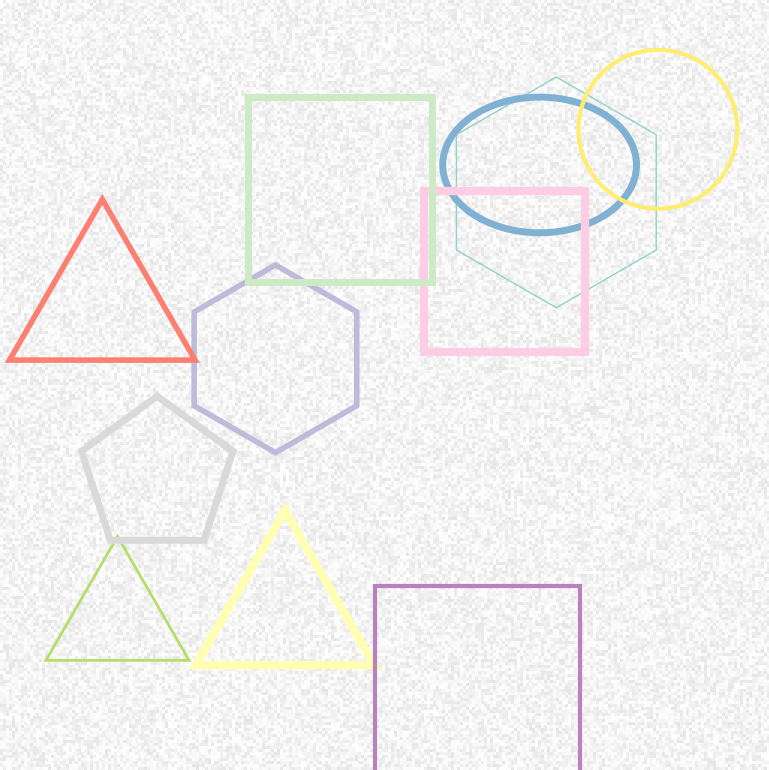[{"shape": "hexagon", "thickness": 0.5, "radius": 0.75, "center": [0.723, 0.75]}, {"shape": "triangle", "thickness": 3, "radius": 0.67, "center": [0.37, 0.203]}, {"shape": "hexagon", "thickness": 2, "radius": 0.61, "center": [0.358, 0.534]}, {"shape": "triangle", "thickness": 2, "radius": 0.7, "center": [0.133, 0.602]}, {"shape": "oval", "thickness": 2.5, "radius": 0.63, "center": [0.701, 0.786]}, {"shape": "triangle", "thickness": 1, "radius": 0.54, "center": [0.153, 0.196]}, {"shape": "square", "thickness": 3, "radius": 0.52, "center": [0.656, 0.648]}, {"shape": "pentagon", "thickness": 2.5, "radius": 0.52, "center": [0.204, 0.382]}, {"shape": "square", "thickness": 1.5, "radius": 0.67, "center": [0.62, 0.106]}, {"shape": "square", "thickness": 2.5, "radius": 0.6, "center": [0.441, 0.754]}, {"shape": "circle", "thickness": 1.5, "radius": 0.52, "center": [0.854, 0.832]}]